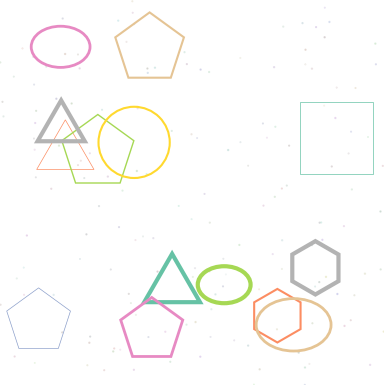[{"shape": "square", "thickness": 0.5, "radius": 0.47, "center": [0.874, 0.642]}, {"shape": "triangle", "thickness": 3, "radius": 0.42, "center": [0.447, 0.257]}, {"shape": "triangle", "thickness": 0.5, "radius": 0.43, "center": [0.17, 0.603]}, {"shape": "hexagon", "thickness": 1.5, "radius": 0.35, "center": [0.72, 0.18]}, {"shape": "pentagon", "thickness": 0.5, "radius": 0.44, "center": [0.1, 0.165]}, {"shape": "oval", "thickness": 2, "radius": 0.38, "center": [0.157, 0.878]}, {"shape": "pentagon", "thickness": 2, "radius": 0.42, "center": [0.394, 0.143]}, {"shape": "oval", "thickness": 3, "radius": 0.34, "center": [0.582, 0.26]}, {"shape": "pentagon", "thickness": 1, "radius": 0.49, "center": [0.254, 0.604]}, {"shape": "circle", "thickness": 1.5, "radius": 0.46, "center": [0.348, 0.63]}, {"shape": "pentagon", "thickness": 1.5, "radius": 0.47, "center": [0.389, 0.874]}, {"shape": "oval", "thickness": 2, "radius": 0.49, "center": [0.763, 0.156]}, {"shape": "triangle", "thickness": 3, "radius": 0.35, "center": [0.159, 0.669]}, {"shape": "hexagon", "thickness": 3, "radius": 0.35, "center": [0.819, 0.304]}]